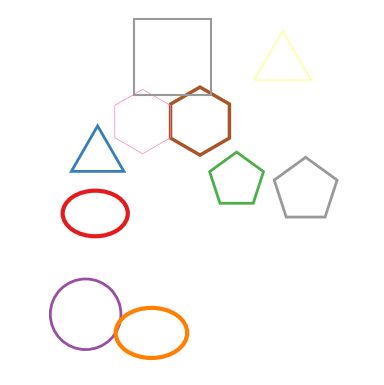[{"shape": "oval", "thickness": 3, "radius": 0.42, "center": [0.247, 0.446]}, {"shape": "triangle", "thickness": 2, "radius": 0.39, "center": [0.254, 0.594]}, {"shape": "pentagon", "thickness": 2, "radius": 0.37, "center": [0.614, 0.531]}, {"shape": "circle", "thickness": 2, "radius": 0.46, "center": [0.222, 0.184]}, {"shape": "oval", "thickness": 3, "radius": 0.46, "center": [0.393, 0.135]}, {"shape": "triangle", "thickness": 0.5, "radius": 0.43, "center": [0.734, 0.835]}, {"shape": "hexagon", "thickness": 2.5, "radius": 0.44, "center": [0.519, 0.685]}, {"shape": "hexagon", "thickness": 0.5, "radius": 0.42, "center": [0.371, 0.684]}, {"shape": "square", "thickness": 1.5, "radius": 0.5, "center": [0.448, 0.851]}, {"shape": "pentagon", "thickness": 2, "radius": 0.43, "center": [0.794, 0.506]}]